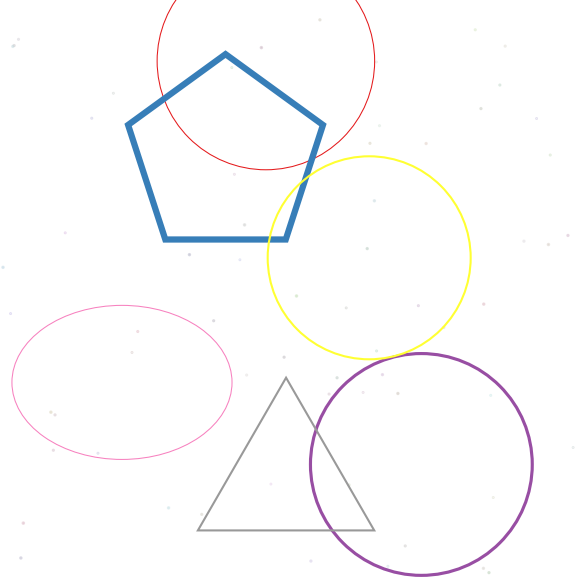[{"shape": "circle", "thickness": 0.5, "radius": 0.94, "center": [0.46, 0.893]}, {"shape": "pentagon", "thickness": 3, "radius": 0.89, "center": [0.391, 0.728]}, {"shape": "circle", "thickness": 1.5, "radius": 0.96, "center": [0.73, 0.195]}, {"shape": "circle", "thickness": 1, "radius": 0.88, "center": [0.639, 0.553]}, {"shape": "oval", "thickness": 0.5, "radius": 0.95, "center": [0.211, 0.337]}, {"shape": "triangle", "thickness": 1, "radius": 0.88, "center": [0.495, 0.169]}]